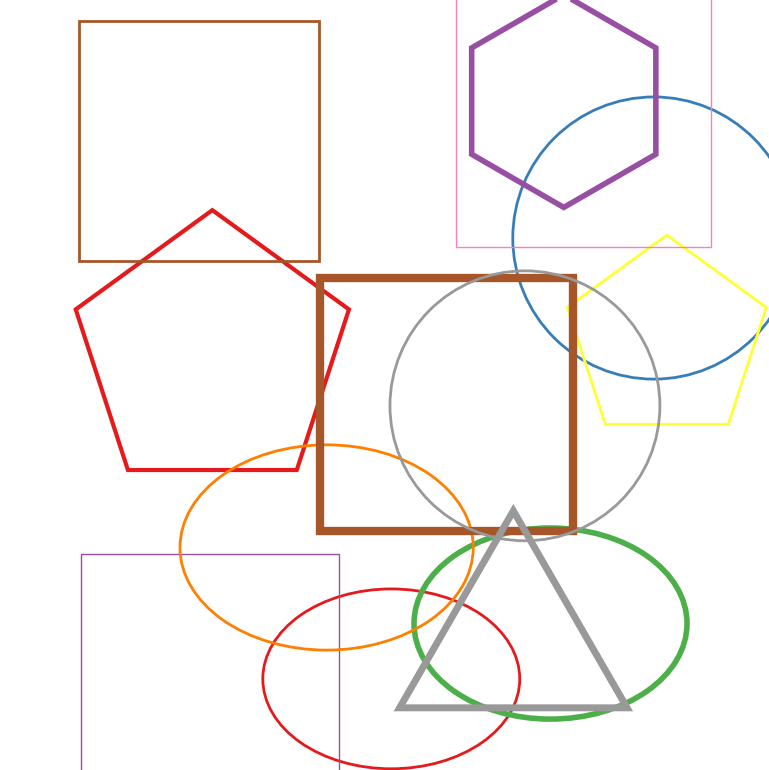[{"shape": "pentagon", "thickness": 1.5, "radius": 0.93, "center": [0.276, 0.541]}, {"shape": "oval", "thickness": 1, "radius": 0.83, "center": [0.508, 0.118]}, {"shape": "circle", "thickness": 1, "radius": 0.92, "center": [0.849, 0.691]}, {"shape": "oval", "thickness": 2, "radius": 0.89, "center": [0.715, 0.19]}, {"shape": "hexagon", "thickness": 2, "radius": 0.69, "center": [0.732, 0.869]}, {"shape": "square", "thickness": 0.5, "radius": 0.84, "center": [0.273, 0.113]}, {"shape": "oval", "thickness": 1, "radius": 0.95, "center": [0.424, 0.289]}, {"shape": "pentagon", "thickness": 1, "radius": 0.68, "center": [0.866, 0.559]}, {"shape": "square", "thickness": 1, "radius": 0.78, "center": [0.258, 0.817]}, {"shape": "square", "thickness": 3, "radius": 0.82, "center": [0.58, 0.475]}, {"shape": "square", "thickness": 0.5, "radius": 0.83, "center": [0.758, 0.845]}, {"shape": "circle", "thickness": 1, "radius": 0.88, "center": [0.682, 0.473]}, {"shape": "triangle", "thickness": 2.5, "radius": 0.85, "center": [0.667, 0.166]}]